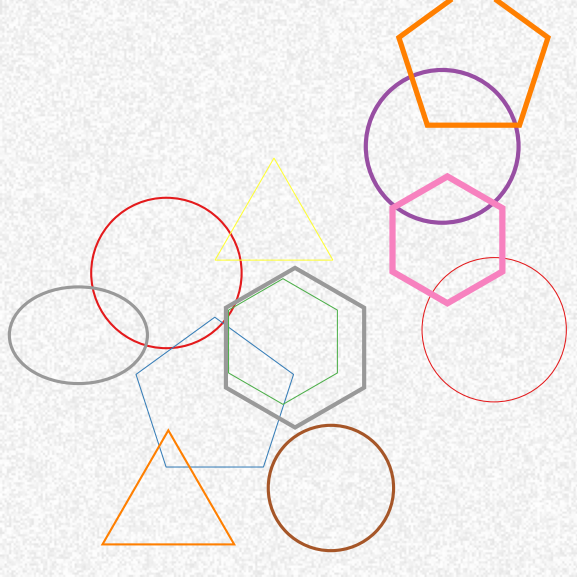[{"shape": "circle", "thickness": 1, "radius": 0.65, "center": [0.288, 0.526]}, {"shape": "circle", "thickness": 0.5, "radius": 0.62, "center": [0.856, 0.428]}, {"shape": "pentagon", "thickness": 0.5, "radius": 0.72, "center": [0.372, 0.306]}, {"shape": "hexagon", "thickness": 0.5, "radius": 0.54, "center": [0.49, 0.408]}, {"shape": "circle", "thickness": 2, "radius": 0.66, "center": [0.766, 0.746]}, {"shape": "pentagon", "thickness": 2.5, "radius": 0.68, "center": [0.82, 0.892]}, {"shape": "triangle", "thickness": 1, "radius": 0.66, "center": [0.291, 0.122]}, {"shape": "triangle", "thickness": 0.5, "radius": 0.59, "center": [0.474, 0.608]}, {"shape": "circle", "thickness": 1.5, "radius": 0.54, "center": [0.573, 0.154]}, {"shape": "hexagon", "thickness": 3, "radius": 0.55, "center": [0.775, 0.584]}, {"shape": "hexagon", "thickness": 2, "radius": 0.69, "center": [0.511, 0.397]}, {"shape": "oval", "thickness": 1.5, "radius": 0.6, "center": [0.136, 0.419]}]